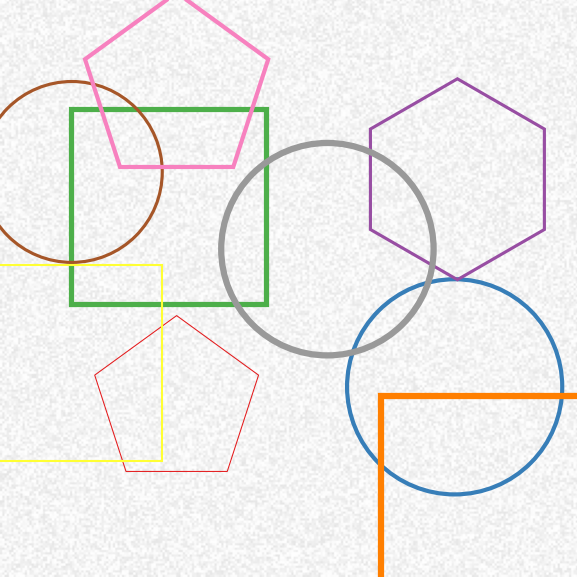[{"shape": "pentagon", "thickness": 0.5, "radius": 0.75, "center": [0.306, 0.303]}, {"shape": "circle", "thickness": 2, "radius": 0.93, "center": [0.787, 0.329]}, {"shape": "square", "thickness": 2.5, "radius": 0.84, "center": [0.292, 0.641]}, {"shape": "hexagon", "thickness": 1.5, "radius": 0.87, "center": [0.792, 0.689]}, {"shape": "square", "thickness": 3, "radius": 0.97, "center": [0.855, 0.119]}, {"shape": "square", "thickness": 1, "radius": 0.85, "center": [0.11, 0.371]}, {"shape": "circle", "thickness": 1.5, "radius": 0.78, "center": [0.124, 0.701]}, {"shape": "pentagon", "thickness": 2, "radius": 0.83, "center": [0.306, 0.845]}, {"shape": "circle", "thickness": 3, "radius": 0.92, "center": [0.567, 0.568]}]